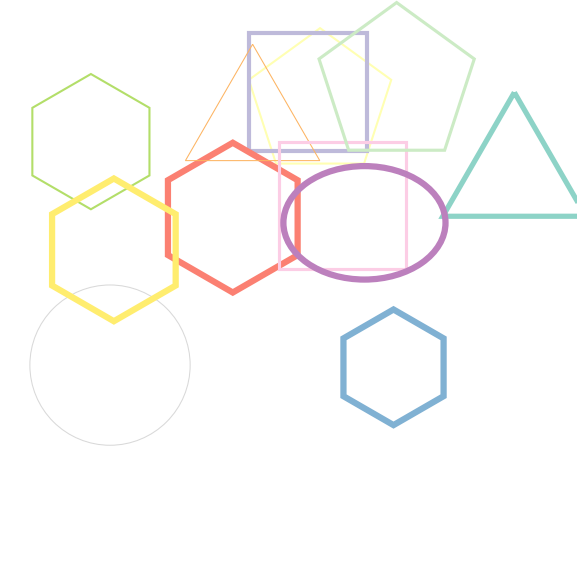[{"shape": "triangle", "thickness": 2.5, "radius": 0.72, "center": [0.891, 0.696]}, {"shape": "pentagon", "thickness": 1, "radius": 0.65, "center": [0.554, 0.821]}, {"shape": "square", "thickness": 2, "radius": 0.51, "center": [0.533, 0.84]}, {"shape": "hexagon", "thickness": 3, "radius": 0.65, "center": [0.403, 0.622]}, {"shape": "hexagon", "thickness": 3, "radius": 0.5, "center": [0.681, 0.363]}, {"shape": "triangle", "thickness": 0.5, "radius": 0.67, "center": [0.437, 0.788]}, {"shape": "hexagon", "thickness": 1, "radius": 0.59, "center": [0.157, 0.754]}, {"shape": "square", "thickness": 1.5, "radius": 0.55, "center": [0.594, 0.643]}, {"shape": "circle", "thickness": 0.5, "radius": 0.69, "center": [0.19, 0.367]}, {"shape": "oval", "thickness": 3, "radius": 0.7, "center": [0.631, 0.613]}, {"shape": "pentagon", "thickness": 1.5, "radius": 0.71, "center": [0.687, 0.853]}, {"shape": "hexagon", "thickness": 3, "radius": 0.62, "center": [0.197, 0.566]}]